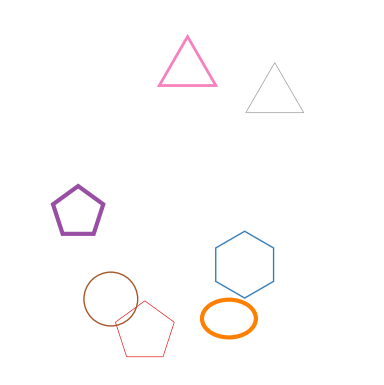[{"shape": "pentagon", "thickness": 0.5, "radius": 0.4, "center": [0.376, 0.138]}, {"shape": "hexagon", "thickness": 1, "radius": 0.43, "center": [0.635, 0.313]}, {"shape": "pentagon", "thickness": 3, "radius": 0.34, "center": [0.203, 0.448]}, {"shape": "oval", "thickness": 3, "radius": 0.35, "center": [0.595, 0.173]}, {"shape": "circle", "thickness": 1, "radius": 0.35, "center": [0.288, 0.223]}, {"shape": "triangle", "thickness": 2, "radius": 0.42, "center": [0.487, 0.82]}, {"shape": "triangle", "thickness": 0.5, "radius": 0.43, "center": [0.714, 0.751]}]